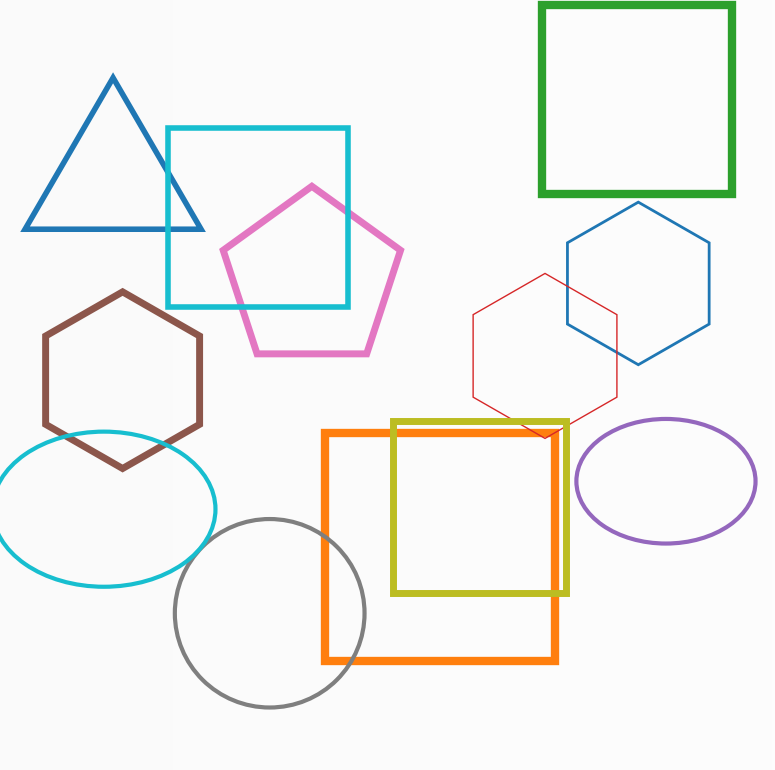[{"shape": "triangle", "thickness": 2, "radius": 0.66, "center": [0.146, 0.768]}, {"shape": "hexagon", "thickness": 1, "radius": 0.53, "center": [0.824, 0.632]}, {"shape": "square", "thickness": 3, "radius": 0.74, "center": [0.568, 0.289]}, {"shape": "square", "thickness": 3, "radius": 0.61, "center": [0.822, 0.87]}, {"shape": "hexagon", "thickness": 0.5, "radius": 0.54, "center": [0.703, 0.538]}, {"shape": "oval", "thickness": 1.5, "radius": 0.58, "center": [0.859, 0.375]}, {"shape": "hexagon", "thickness": 2.5, "radius": 0.57, "center": [0.158, 0.506]}, {"shape": "pentagon", "thickness": 2.5, "radius": 0.6, "center": [0.402, 0.638]}, {"shape": "circle", "thickness": 1.5, "radius": 0.61, "center": [0.348, 0.204]}, {"shape": "square", "thickness": 2.5, "radius": 0.56, "center": [0.619, 0.341]}, {"shape": "square", "thickness": 2, "radius": 0.58, "center": [0.333, 0.718]}, {"shape": "oval", "thickness": 1.5, "radius": 0.72, "center": [0.134, 0.339]}]